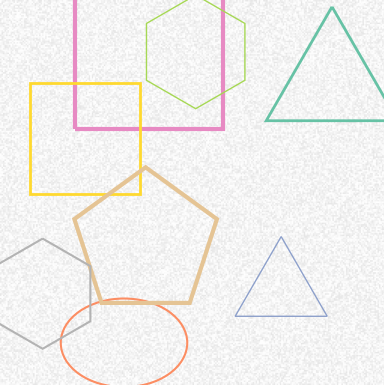[{"shape": "triangle", "thickness": 2, "radius": 0.99, "center": [0.862, 0.785]}, {"shape": "oval", "thickness": 1.5, "radius": 0.82, "center": [0.322, 0.11]}, {"shape": "triangle", "thickness": 1, "radius": 0.69, "center": [0.73, 0.247]}, {"shape": "square", "thickness": 3, "radius": 0.96, "center": [0.388, 0.856]}, {"shape": "hexagon", "thickness": 1, "radius": 0.74, "center": [0.508, 0.865]}, {"shape": "square", "thickness": 2, "radius": 0.72, "center": [0.22, 0.641]}, {"shape": "pentagon", "thickness": 3, "radius": 0.97, "center": [0.378, 0.371]}, {"shape": "hexagon", "thickness": 1.5, "radius": 0.72, "center": [0.111, 0.237]}]